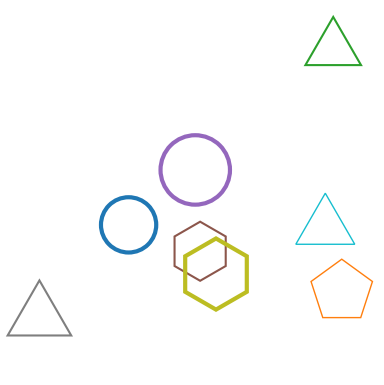[{"shape": "circle", "thickness": 3, "radius": 0.36, "center": [0.334, 0.416]}, {"shape": "pentagon", "thickness": 1, "radius": 0.42, "center": [0.888, 0.243]}, {"shape": "triangle", "thickness": 1.5, "radius": 0.42, "center": [0.866, 0.873]}, {"shape": "circle", "thickness": 3, "radius": 0.45, "center": [0.507, 0.559]}, {"shape": "hexagon", "thickness": 1.5, "radius": 0.38, "center": [0.52, 0.347]}, {"shape": "triangle", "thickness": 1.5, "radius": 0.48, "center": [0.102, 0.176]}, {"shape": "hexagon", "thickness": 3, "radius": 0.46, "center": [0.561, 0.288]}, {"shape": "triangle", "thickness": 1, "radius": 0.44, "center": [0.845, 0.41]}]